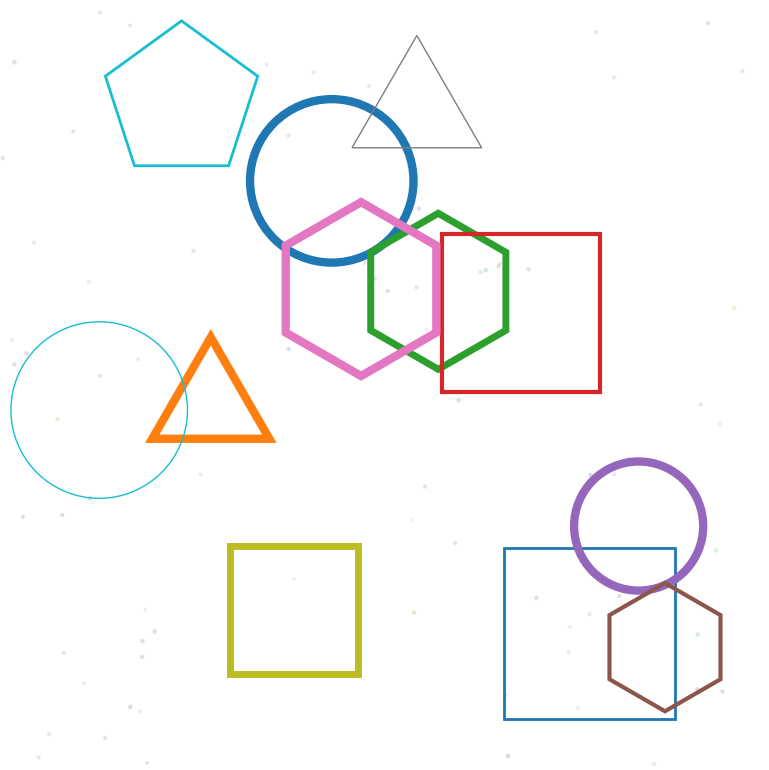[{"shape": "circle", "thickness": 3, "radius": 0.53, "center": [0.431, 0.765]}, {"shape": "square", "thickness": 1, "radius": 0.55, "center": [0.766, 0.177]}, {"shape": "triangle", "thickness": 3, "radius": 0.44, "center": [0.274, 0.474]}, {"shape": "hexagon", "thickness": 2.5, "radius": 0.51, "center": [0.569, 0.622]}, {"shape": "square", "thickness": 1.5, "radius": 0.51, "center": [0.677, 0.593]}, {"shape": "circle", "thickness": 3, "radius": 0.42, "center": [0.829, 0.317]}, {"shape": "hexagon", "thickness": 1.5, "radius": 0.42, "center": [0.864, 0.16]}, {"shape": "hexagon", "thickness": 3, "radius": 0.56, "center": [0.469, 0.625]}, {"shape": "triangle", "thickness": 0.5, "radius": 0.49, "center": [0.541, 0.857]}, {"shape": "square", "thickness": 2.5, "radius": 0.42, "center": [0.382, 0.208]}, {"shape": "pentagon", "thickness": 1, "radius": 0.52, "center": [0.236, 0.869]}, {"shape": "circle", "thickness": 0.5, "radius": 0.57, "center": [0.129, 0.467]}]